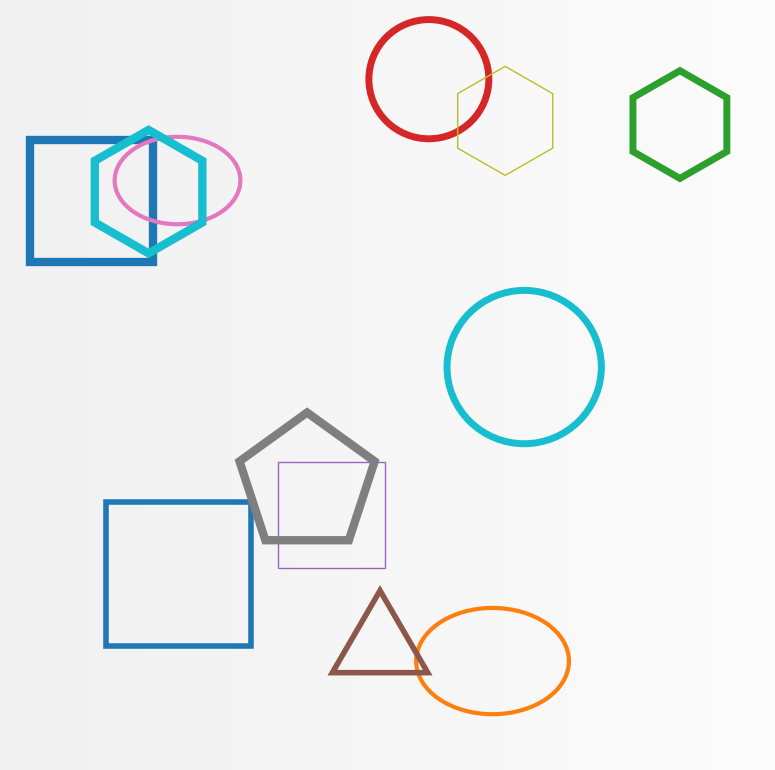[{"shape": "square", "thickness": 3, "radius": 0.4, "center": [0.118, 0.739]}, {"shape": "square", "thickness": 2, "radius": 0.47, "center": [0.231, 0.255]}, {"shape": "oval", "thickness": 1.5, "radius": 0.49, "center": [0.636, 0.141]}, {"shape": "hexagon", "thickness": 2.5, "radius": 0.35, "center": [0.877, 0.838]}, {"shape": "circle", "thickness": 2.5, "radius": 0.39, "center": [0.553, 0.897]}, {"shape": "square", "thickness": 0.5, "radius": 0.34, "center": [0.428, 0.331]}, {"shape": "triangle", "thickness": 2, "radius": 0.36, "center": [0.49, 0.162]}, {"shape": "oval", "thickness": 1.5, "radius": 0.41, "center": [0.229, 0.766]}, {"shape": "pentagon", "thickness": 3, "radius": 0.46, "center": [0.396, 0.373]}, {"shape": "hexagon", "thickness": 0.5, "radius": 0.35, "center": [0.652, 0.843]}, {"shape": "circle", "thickness": 2.5, "radius": 0.5, "center": [0.676, 0.523]}, {"shape": "hexagon", "thickness": 3, "radius": 0.4, "center": [0.192, 0.751]}]